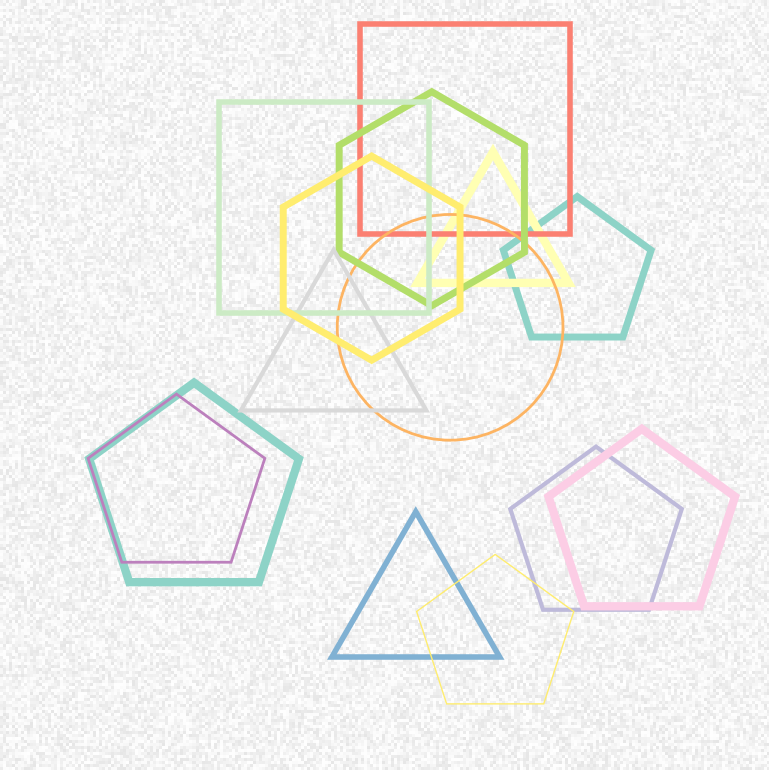[{"shape": "pentagon", "thickness": 3, "radius": 0.72, "center": [0.252, 0.36]}, {"shape": "pentagon", "thickness": 2.5, "radius": 0.5, "center": [0.75, 0.644]}, {"shape": "triangle", "thickness": 3, "radius": 0.57, "center": [0.64, 0.689]}, {"shape": "pentagon", "thickness": 1.5, "radius": 0.59, "center": [0.774, 0.303]}, {"shape": "square", "thickness": 2, "radius": 0.68, "center": [0.604, 0.833]}, {"shape": "triangle", "thickness": 2, "radius": 0.63, "center": [0.54, 0.21]}, {"shape": "circle", "thickness": 1, "radius": 0.73, "center": [0.585, 0.575]}, {"shape": "hexagon", "thickness": 2.5, "radius": 0.69, "center": [0.561, 0.742]}, {"shape": "pentagon", "thickness": 3, "radius": 0.64, "center": [0.833, 0.316]}, {"shape": "triangle", "thickness": 1.5, "radius": 0.7, "center": [0.433, 0.537]}, {"shape": "pentagon", "thickness": 1, "radius": 0.6, "center": [0.229, 0.367]}, {"shape": "square", "thickness": 2, "radius": 0.68, "center": [0.421, 0.73]}, {"shape": "hexagon", "thickness": 2.5, "radius": 0.66, "center": [0.483, 0.665]}, {"shape": "pentagon", "thickness": 0.5, "radius": 0.54, "center": [0.643, 0.173]}]